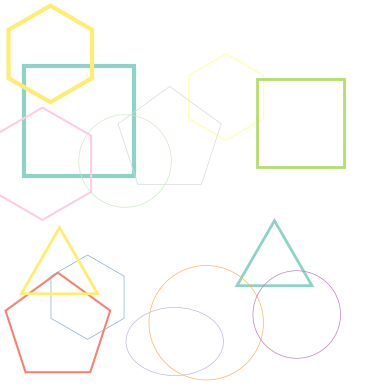[{"shape": "triangle", "thickness": 2, "radius": 0.56, "center": [0.713, 0.314]}, {"shape": "square", "thickness": 3, "radius": 0.71, "center": [0.205, 0.686]}, {"shape": "hexagon", "thickness": 1, "radius": 0.56, "center": [0.587, 0.748]}, {"shape": "oval", "thickness": 0.5, "radius": 0.63, "center": [0.454, 0.113]}, {"shape": "pentagon", "thickness": 1.5, "radius": 0.72, "center": [0.15, 0.149]}, {"shape": "hexagon", "thickness": 0.5, "radius": 0.55, "center": [0.227, 0.228]}, {"shape": "circle", "thickness": 0.5, "radius": 0.74, "center": [0.536, 0.162]}, {"shape": "square", "thickness": 2, "radius": 0.57, "center": [0.78, 0.681]}, {"shape": "hexagon", "thickness": 1.5, "radius": 0.73, "center": [0.11, 0.575]}, {"shape": "pentagon", "thickness": 0.5, "radius": 0.7, "center": [0.441, 0.635]}, {"shape": "circle", "thickness": 0.5, "radius": 0.57, "center": [0.771, 0.183]}, {"shape": "circle", "thickness": 0.5, "radius": 0.6, "center": [0.325, 0.582]}, {"shape": "hexagon", "thickness": 3, "radius": 0.63, "center": [0.131, 0.86]}, {"shape": "triangle", "thickness": 2, "radius": 0.57, "center": [0.155, 0.294]}]